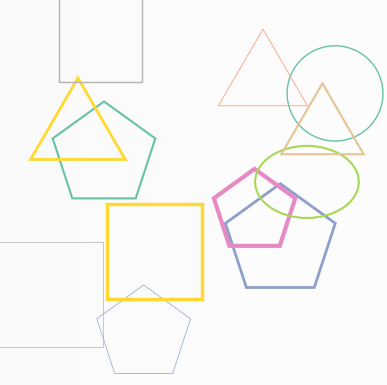[{"shape": "pentagon", "thickness": 1.5, "radius": 0.7, "center": [0.268, 0.597]}, {"shape": "circle", "thickness": 1, "radius": 0.62, "center": [0.865, 0.757]}, {"shape": "triangle", "thickness": 0.5, "radius": 0.66, "center": [0.679, 0.792]}, {"shape": "pentagon", "thickness": 2, "radius": 0.75, "center": [0.723, 0.374]}, {"shape": "pentagon", "thickness": 0.5, "radius": 0.64, "center": [0.371, 0.133]}, {"shape": "pentagon", "thickness": 3, "radius": 0.55, "center": [0.657, 0.451]}, {"shape": "oval", "thickness": 1.5, "radius": 0.67, "center": [0.792, 0.527]}, {"shape": "triangle", "thickness": 2, "radius": 0.71, "center": [0.201, 0.656]}, {"shape": "square", "thickness": 2.5, "radius": 0.62, "center": [0.399, 0.348]}, {"shape": "triangle", "thickness": 1.5, "radius": 0.61, "center": [0.832, 0.661]}, {"shape": "square", "thickness": 1, "radius": 0.54, "center": [0.259, 0.895]}, {"shape": "square", "thickness": 0.5, "radius": 0.68, "center": [0.13, 0.235]}]